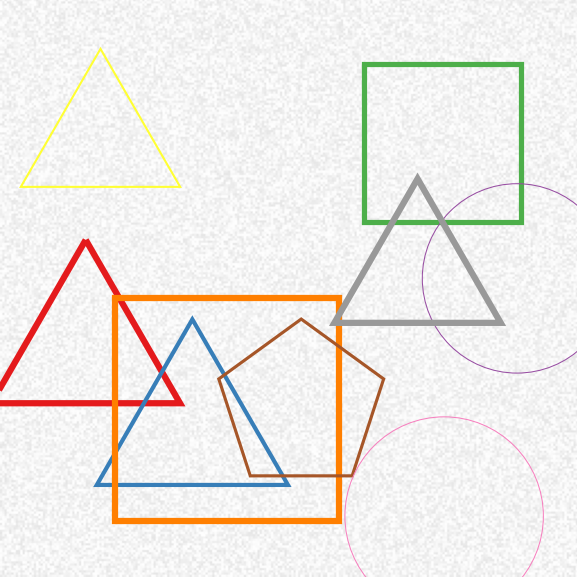[{"shape": "triangle", "thickness": 3, "radius": 0.94, "center": [0.148, 0.395]}, {"shape": "triangle", "thickness": 2, "radius": 0.96, "center": [0.333, 0.255]}, {"shape": "square", "thickness": 2.5, "radius": 0.68, "center": [0.766, 0.751]}, {"shape": "circle", "thickness": 0.5, "radius": 0.82, "center": [0.895, 0.517]}, {"shape": "square", "thickness": 3, "radius": 0.97, "center": [0.393, 0.29]}, {"shape": "triangle", "thickness": 1, "radius": 0.8, "center": [0.174, 0.755]}, {"shape": "pentagon", "thickness": 1.5, "radius": 0.75, "center": [0.522, 0.297]}, {"shape": "circle", "thickness": 0.5, "radius": 0.86, "center": [0.769, 0.105]}, {"shape": "triangle", "thickness": 3, "radius": 0.83, "center": [0.723, 0.523]}]